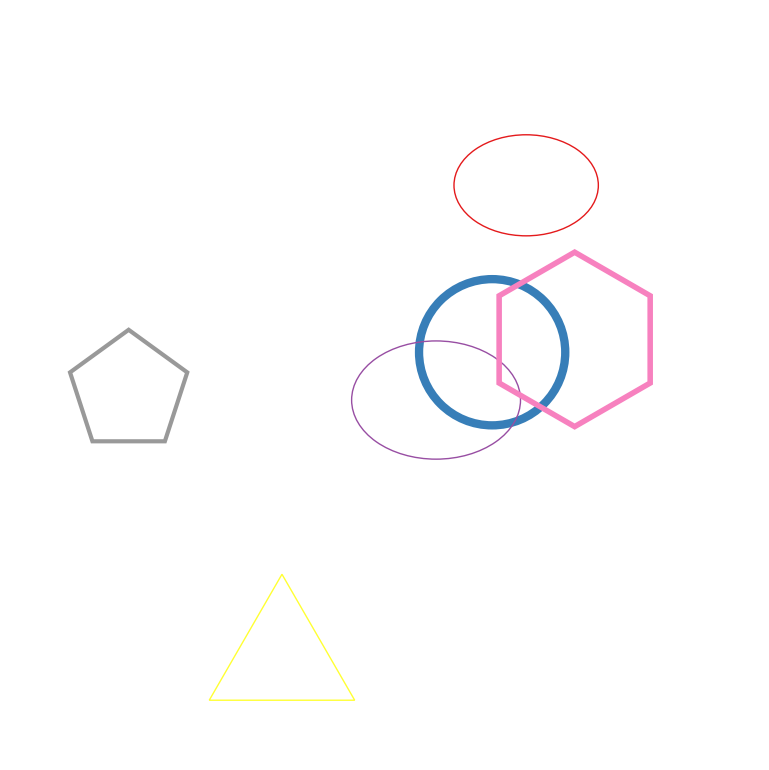[{"shape": "oval", "thickness": 0.5, "radius": 0.47, "center": [0.683, 0.759]}, {"shape": "circle", "thickness": 3, "radius": 0.47, "center": [0.639, 0.543]}, {"shape": "oval", "thickness": 0.5, "radius": 0.55, "center": [0.566, 0.48]}, {"shape": "triangle", "thickness": 0.5, "radius": 0.55, "center": [0.366, 0.145]}, {"shape": "hexagon", "thickness": 2, "radius": 0.57, "center": [0.746, 0.559]}, {"shape": "pentagon", "thickness": 1.5, "radius": 0.4, "center": [0.167, 0.492]}]